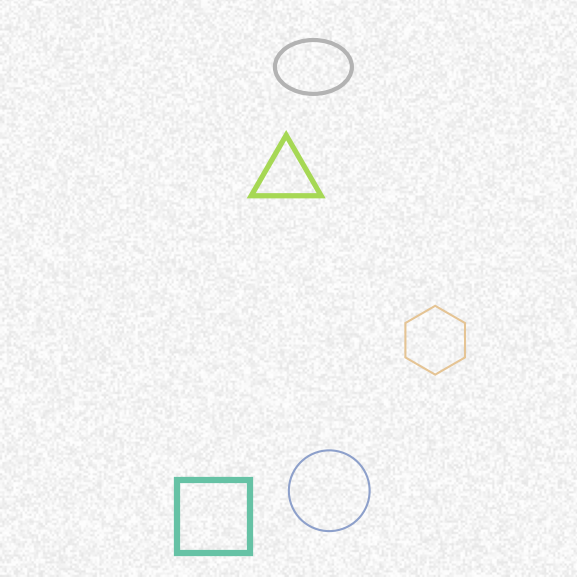[{"shape": "square", "thickness": 3, "radius": 0.32, "center": [0.37, 0.105]}, {"shape": "circle", "thickness": 1, "radius": 0.35, "center": [0.57, 0.149]}, {"shape": "triangle", "thickness": 2.5, "radius": 0.35, "center": [0.496, 0.695]}, {"shape": "hexagon", "thickness": 1, "radius": 0.3, "center": [0.754, 0.41]}, {"shape": "oval", "thickness": 2, "radius": 0.33, "center": [0.543, 0.883]}]